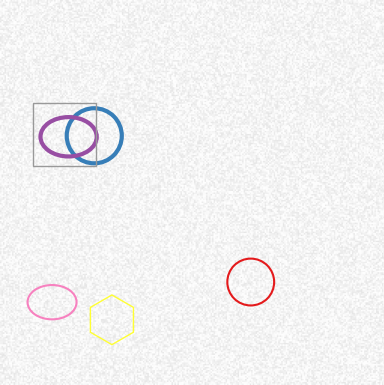[{"shape": "circle", "thickness": 1.5, "radius": 0.3, "center": [0.651, 0.267]}, {"shape": "circle", "thickness": 3, "radius": 0.36, "center": [0.245, 0.647]}, {"shape": "oval", "thickness": 3, "radius": 0.37, "center": [0.178, 0.645]}, {"shape": "hexagon", "thickness": 1, "radius": 0.32, "center": [0.291, 0.169]}, {"shape": "oval", "thickness": 1.5, "radius": 0.32, "center": [0.135, 0.215]}, {"shape": "square", "thickness": 1, "radius": 0.41, "center": [0.168, 0.65]}]